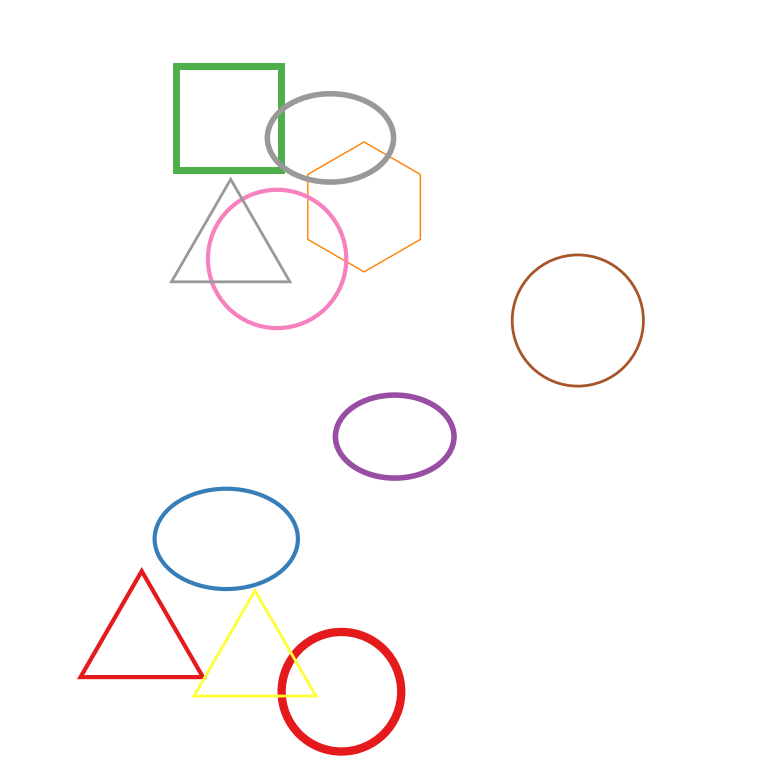[{"shape": "triangle", "thickness": 1.5, "radius": 0.46, "center": [0.184, 0.167]}, {"shape": "circle", "thickness": 3, "radius": 0.39, "center": [0.443, 0.102]}, {"shape": "oval", "thickness": 1.5, "radius": 0.47, "center": [0.294, 0.3]}, {"shape": "square", "thickness": 2.5, "radius": 0.34, "center": [0.297, 0.847]}, {"shape": "oval", "thickness": 2, "radius": 0.38, "center": [0.513, 0.433]}, {"shape": "hexagon", "thickness": 0.5, "radius": 0.42, "center": [0.473, 0.731]}, {"shape": "triangle", "thickness": 1, "radius": 0.46, "center": [0.331, 0.142]}, {"shape": "circle", "thickness": 1, "radius": 0.43, "center": [0.75, 0.584]}, {"shape": "circle", "thickness": 1.5, "radius": 0.45, "center": [0.36, 0.664]}, {"shape": "triangle", "thickness": 1, "radius": 0.44, "center": [0.3, 0.678]}, {"shape": "oval", "thickness": 2, "radius": 0.41, "center": [0.429, 0.821]}]